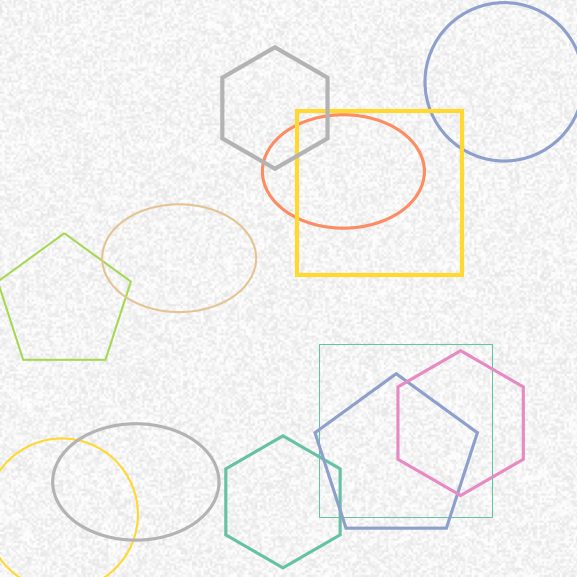[{"shape": "hexagon", "thickness": 1.5, "radius": 0.57, "center": [0.49, 0.13]}, {"shape": "square", "thickness": 0.5, "radius": 0.75, "center": [0.702, 0.254]}, {"shape": "oval", "thickness": 1.5, "radius": 0.7, "center": [0.595, 0.702]}, {"shape": "circle", "thickness": 1.5, "radius": 0.69, "center": [0.873, 0.857]}, {"shape": "pentagon", "thickness": 1.5, "radius": 0.74, "center": [0.686, 0.204]}, {"shape": "hexagon", "thickness": 1.5, "radius": 0.63, "center": [0.798, 0.267]}, {"shape": "pentagon", "thickness": 1, "radius": 0.61, "center": [0.111, 0.474]}, {"shape": "square", "thickness": 2, "radius": 0.71, "center": [0.657, 0.665]}, {"shape": "circle", "thickness": 1, "radius": 0.66, "center": [0.107, 0.108]}, {"shape": "oval", "thickness": 1, "radius": 0.67, "center": [0.31, 0.552]}, {"shape": "oval", "thickness": 1.5, "radius": 0.72, "center": [0.235, 0.165]}, {"shape": "hexagon", "thickness": 2, "radius": 0.53, "center": [0.476, 0.812]}]